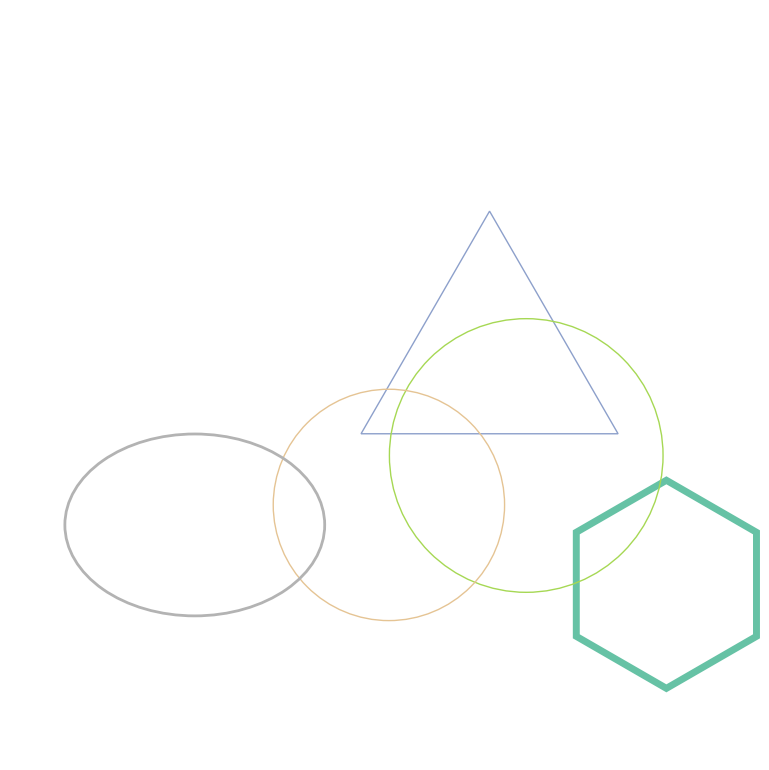[{"shape": "hexagon", "thickness": 2.5, "radius": 0.68, "center": [0.865, 0.241]}, {"shape": "triangle", "thickness": 0.5, "radius": 0.96, "center": [0.636, 0.533]}, {"shape": "circle", "thickness": 0.5, "radius": 0.89, "center": [0.683, 0.408]}, {"shape": "circle", "thickness": 0.5, "radius": 0.75, "center": [0.505, 0.344]}, {"shape": "oval", "thickness": 1, "radius": 0.84, "center": [0.253, 0.318]}]